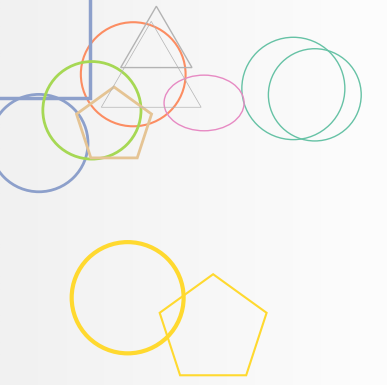[{"shape": "circle", "thickness": 1, "radius": 0.6, "center": [0.812, 0.754]}, {"shape": "circle", "thickness": 1, "radius": 0.66, "center": [0.757, 0.77]}, {"shape": "circle", "thickness": 1.5, "radius": 0.68, "center": [0.344, 0.807]}, {"shape": "circle", "thickness": 2, "radius": 0.63, "center": [0.101, 0.628]}, {"shape": "square", "thickness": 2.5, "radius": 0.65, "center": [0.104, 0.875]}, {"shape": "oval", "thickness": 1, "radius": 0.52, "center": [0.527, 0.733]}, {"shape": "circle", "thickness": 2, "radius": 0.63, "center": [0.237, 0.713]}, {"shape": "pentagon", "thickness": 1.5, "radius": 0.73, "center": [0.55, 0.143]}, {"shape": "circle", "thickness": 3, "radius": 0.72, "center": [0.329, 0.227]}, {"shape": "pentagon", "thickness": 2, "radius": 0.51, "center": [0.294, 0.672]}, {"shape": "triangle", "thickness": 0.5, "radius": 0.74, "center": [0.39, 0.796]}, {"shape": "triangle", "thickness": 1, "radius": 0.53, "center": [0.403, 0.878]}]